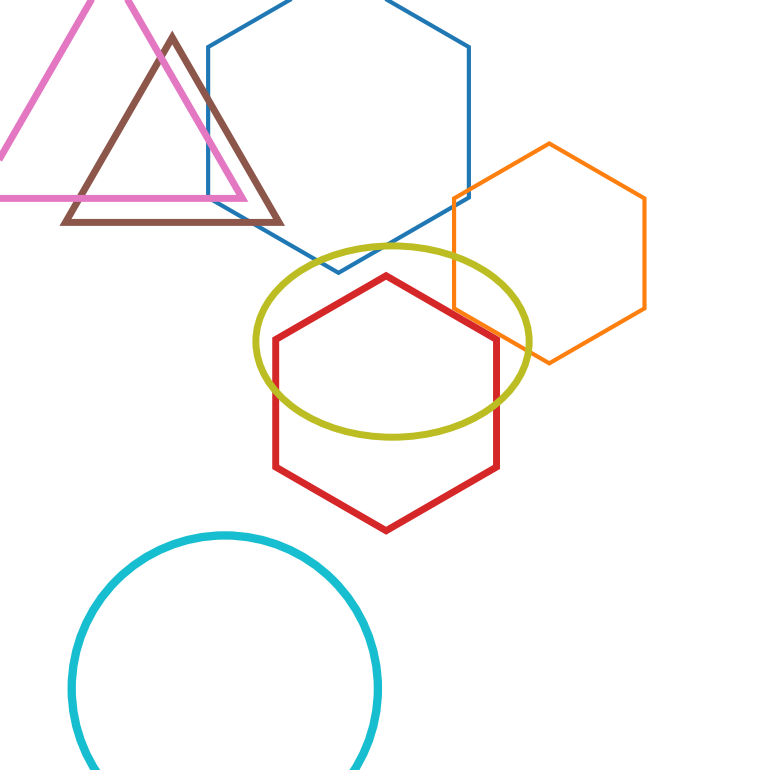[{"shape": "hexagon", "thickness": 1.5, "radius": 0.98, "center": [0.44, 0.841]}, {"shape": "hexagon", "thickness": 1.5, "radius": 0.71, "center": [0.713, 0.671]}, {"shape": "hexagon", "thickness": 2.5, "radius": 0.83, "center": [0.501, 0.476]}, {"shape": "triangle", "thickness": 2.5, "radius": 0.8, "center": [0.224, 0.791]}, {"shape": "triangle", "thickness": 2.5, "radius": 1.0, "center": [0.142, 0.842]}, {"shape": "oval", "thickness": 2.5, "radius": 0.89, "center": [0.51, 0.556]}, {"shape": "circle", "thickness": 3, "radius": 0.99, "center": [0.292, 0.106]}]